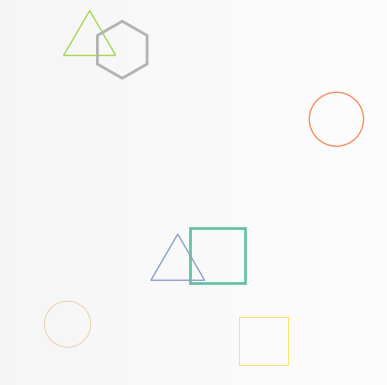[{"shape": "square", "thickness": 2, "radius": 0.36, "center": [0.561, 0.335]}, {"shape": "circle", "thickness": 1, "radius": 0.35, "center": [0.868, 0.69]}, {"shape": "triangle", "thickness": 1, "radius": 0.4, "center": [0.459, 0.312]}, {"shape": "triangle", "thickness": 1, "radius": 0.39, "center": [0.231, 0.895]}, {"shape": "square", "thickness": 0.5, "radius": 0.31, "center": [0.68, 0.115]}, {"shape": "circle", "thickness": 0.5, "radius": 0.3, "center": [0.174, 0.158]}, {"shape": "hexagon", "thickness": 2, "radius": 0.37, "center": [0.315, 0.871]}]